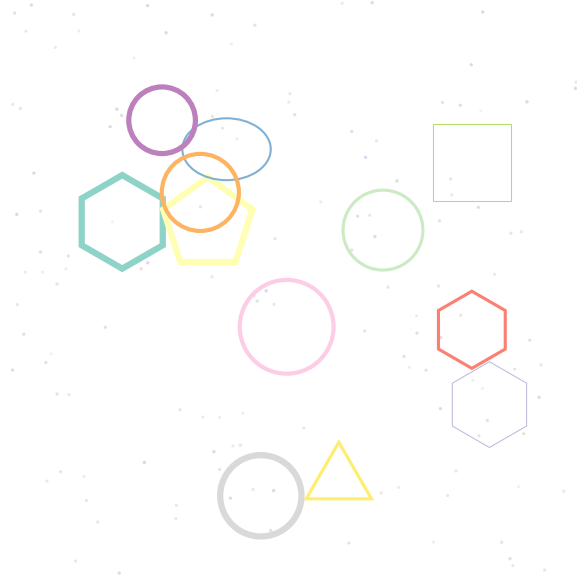[{"shape": "hexagon", "thickness": 3, "radius": 0.41, "center": [0.212, 0.615]}, {"shape": "pentagon", "thickness": 3, "radius": 0.41, "center": [0.36, 0.611]}, {"shape": "hexagon", "thickness": 0.5, "radius": 0.37, "center": [0.848, 0.299]}, {"shape": "hexagon", "thickness": 1.5, "radius": 0.33, "center": [0.817, 0.428]}, {"shape": "oval", "thickness": 1, "radius": 0.38, "center": [0.392, 0.741]}, {"shape": "circle", "thickness": 2, "radius": 0.33, "center": [0.347, 0.666]}, {"shape": "square", "thickness": 0.5, "radius": 0.33, "center": [0.817, 0.717]}, {"shape": "circle", "thickness": 2, "radius": 0.41, "center": [0.496, 0.433]}, {"shape": "circle", "thickness": 3, "radius": 0.35, "center": [0.452, 0.141]}, {"shape": "circle", "thickness": 2.5, "radius": 0.29, "center": [0.281, 0.791]}, {"shape": "circle", "thickness": 1.5, "radius": 0.35, "center": [0.663, 0.601]}, {"shape": "triangle", "thickness": 1.5, "radius": 0.33, "center": [0.587, 0.168]}]